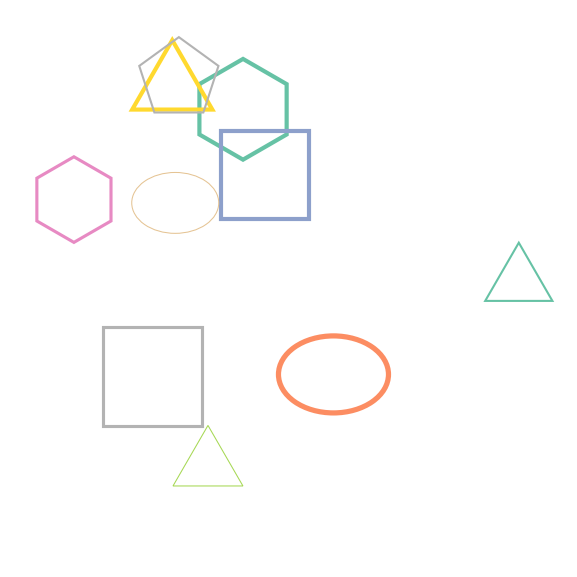[{"shape": "hexagon", "thickness": 2, "radius": 0.44, "center": [0.421, 0.81]}, {"shape": "triangle", "thickness": 1, "radius": 0.34, "center": [0.898, 0.512]}, {"shape": "oval", "thickness": 2.5, "radius": 0.48, "center": [0.577, 0.351]}, {"shape": "square", "thickness": 2, "radius": 0.38, "center": [0.459, 0.696]}, {"shape": "hexagon", "thickness": 1.5, "radius": 0.37, "center": [0.128, 0.654]}, {"shape": "triangle", "thickness": 0.5, "radius": 0.35, "center": [0.36, 0.193]}, {"shape": "triangle", "thickness": 2, "radius": 0.4, "center": [0.298, 0.849]}, {"shape": "oval", "thickness": 0.5, "radius": 0.38, "center": [0.303, 0.648]}, {"shape": "pentagon", "thickness": 1, "radius": 0.36, "center": [0.31, 0.863]}, {"shape": "square", "thickness": 1.5, "radius": 0.43, "center": [0.265, 0.347]}]